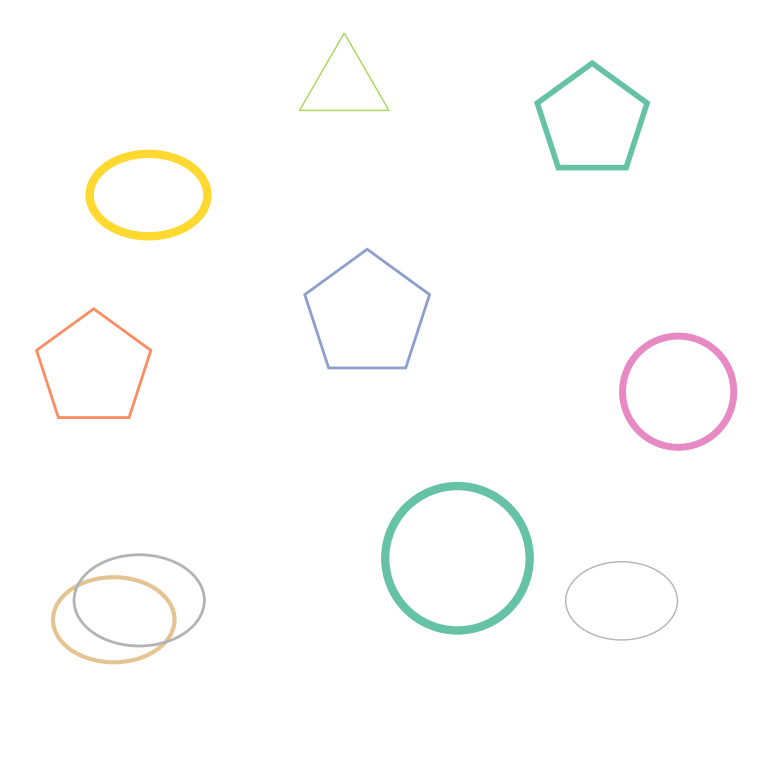[{"shape": "circle", "thickness": 3, "radius": 0.47, "center": [0.594, 0.275]}, {"shape": "pentagon", "thickness": 2, "radius": 0.37, "center": [0.769, 0.843]}, {"shape": "pentagon", "thickness": 1, "radius": 0.39, "center": [0.122, 0.521]}, {"shape": "pentagon", "thickness": 1, "radius": 0.43, "center": [0.477, 0.591]}, {"shape": "circle", "thickness": 2.5, "radius": 0.36, "center": [0.881, 0.491]}, {"shape": "triangle", "thickness": 0.5, "radius": 0.34, "center": [0.447, 0.89]}, {"shape": "oval", "thickness": 3, "radius": 0.38, "center": [0.193, 0.747]}, {"shape": "oval", "thickness": 1.5, "radius": 0.39, "center": [0.148, 0.195]}, {"shape": "oval", "thickness": 0.5, "radius": 0.36, "center": [0.807, 0.22]}, {"shape": "oval", "thickness": 1, "radius": 0.42, "center": [0.181, 0.22]}]